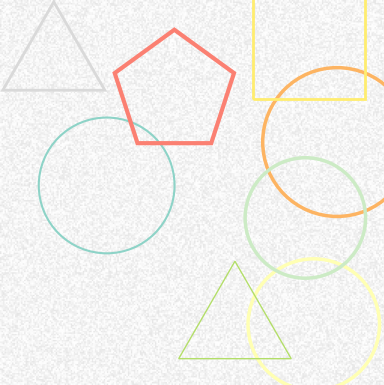[{"shape": "circle", "thickness": 1.5, "radius": 0.88, "center": [0.277, 0.518]}, {"shape": "circle", "thickness": 2.5, "radius": 0.85, "center": [0.815, 0.157]}, {"shape": "pentagon", "thickness": 3, "radius": 0.81, "center": [0.453, 0.76]}, {"shape": "circle", "thickness": 2.5, "radius": 0.97, "center": [0.876, 0.631]}, {"shape": "triangle", "thickness": 1, "radius": 0.84, "center": [0.61, 0.153]}, {"shape": "triangle", "thickness": 2, "radius": 0.76, "center": [0.14, 0.842]}, {"shape": "circle", "thickness": 2.5, "radius": 0.78, "center": [0.793, 0.434]}, {"shape": "square", "thickness": 2, "radius": 0.73, "center": [0.803, 0.887]}]